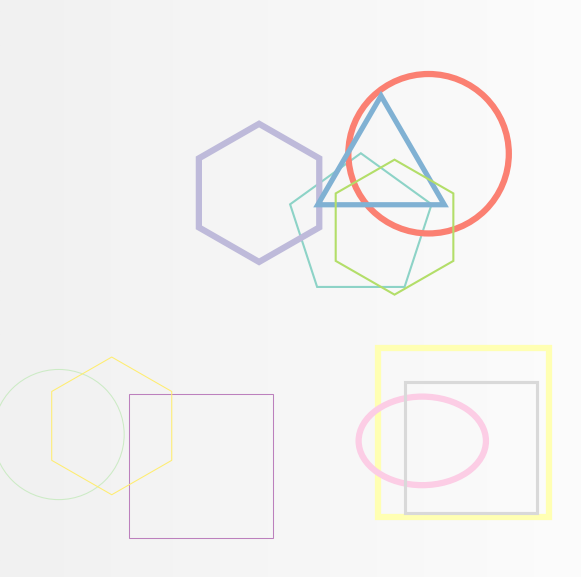[{"shape": "pentagon", "thickness": 1, "radius": 0.64, "center": [0.621, 0.606]}, {"shape": "square", "thickness": 3, "radius": 0.73, "center": [0.797, 0.25]}, {"shape": "hexagon", "thickness": 3, "radius": 0.6, "center": [0.446, 0.665]}, {"shape": "circle", "thickness": 3, "radius": 0.69, "center": [0.737, 0.733]}, {"shape": "triangle", "thickness": 2.5, "radius": 0.63, "center": [0.656, 0.707]}, {"shape": "hexagon", "thickness": 1, "radius": 0.58, "center": [0.679, 0.606]}, {"shape": "oval", "thickness": 3, "radius": 0.55, "center": [0.727, 0.236]}, {"shape": "square", "thickness": 1.5, "radius": 0.57, "center": [0.81, 0.224]}, {"shape": "square", "thickness": 0.5, "radius": 0.62, "center": [0.345, 0.192]}, {"shape": "circle", "thickness": 0.5, "radius": 0.56, "center": [0.101, 0.247]}, {"shape": "hexagon", "thickness": 0.5, "radius": 0.6, "center": [0.192, 0.262]}]